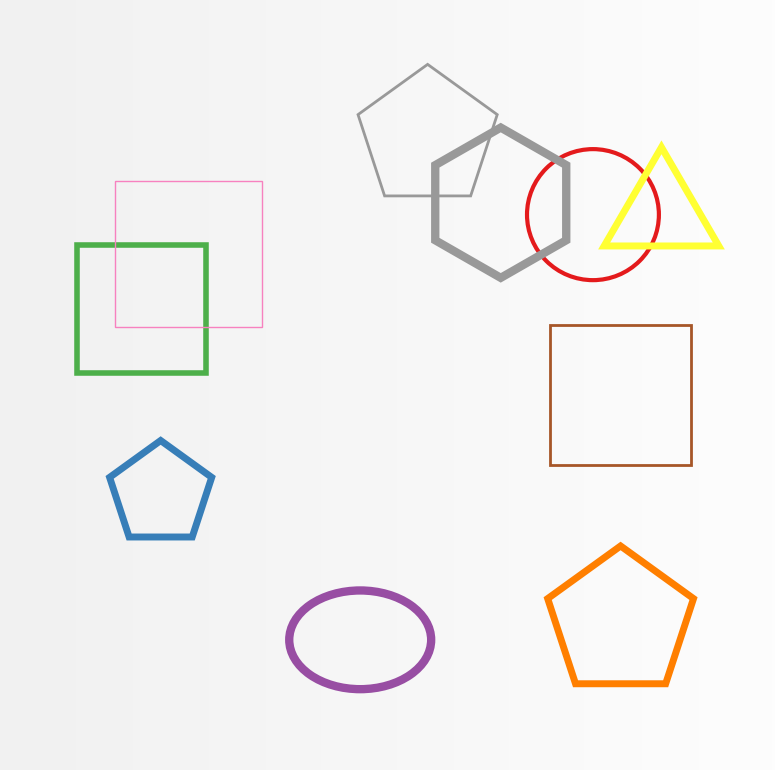[{"shape": "circle", "thickness": 1.5, "radius": 0.43, "center": [0.765, 0.721]}, {"shape": "pentagon", "thickness": 2.5, "radius": 0.35, "center": [0.207, 0.359]}, {"shape": "square", "thickness": 2, "radius": 0.42, "center": [0.183, 0.598]}, {"shape": "oval", "thickness": 3, "radius": 0.46, "center": [0.465, 0.169]}, {"shape": "pentagon", "thickness": 2.5, "radius": 0.49, "center": [0.801, 0.192]}, {"shape": "triangle", "thickness": 2.5, "radius": 0.43, "center": [0.854, 0.723]}, {"shape": "square", "thickness": 1, "radius": 0.45, "center": [0.801, 0.487]}, {"shape": "square", "thickness": 0.5, "radius": 0.47, "center": [0.244, 0.671]}, {"shape": "hexagon", "thickness": 3, "radius": 0.49, "center": [0.646, 0.737]}, {"shape": "pentagon", "thickness": 1, "radius": 0.47, "center": [0.552, 0.822]}]